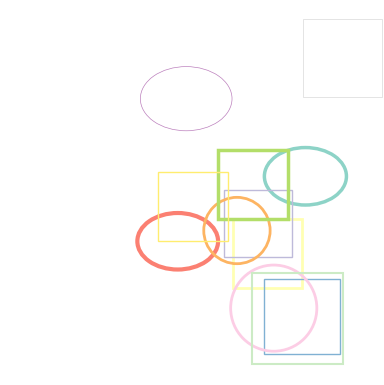[{"shape": "oval", "thickness": 2.5, "radius": 0.53, "center": [0.793, 0.542]}, {"shape": "square", "thickness": 2, "radius": 0.45, "center": [0.696, 0.342]}, {"shape": "square", "thickness": 1, "radius": 0.44, "center": [0.67, 0.419]}, {"shape": "oval", "thickness": 3, "radius": 0.52, "center": [0.462, 0.373]}, {"shape": "square", "thickness": 1, "radius": 0.49, "center": [0.785, 0.178]}, {"shape": "circle", "thickness": 2, "radius": 0.43, "center": [0.615, 0.401]}, {"shape": "square", "thickness": 2.5, "radius": 0.45, "center": [0.657, 0.521]}, {"shape": "circle", "thickness": 2, "radius": 0.56, "center": [0.711, 0.2]}, {"shape": "square", "thickness": 0.5, "radius": 0.51, "center": [0.89, 0.849]}, {"shape": "oval", "thickness": 0.5, "radius": 0.6, "center": [0.484, 0.744]}, {"shape": "square", "thickness": 1.5, "radius": 0.59, "center": [0.772, 0.172]}, {"shape": "square", "thickness": 1, "radius": 0.45, "center": [0.501, 0.464]}]